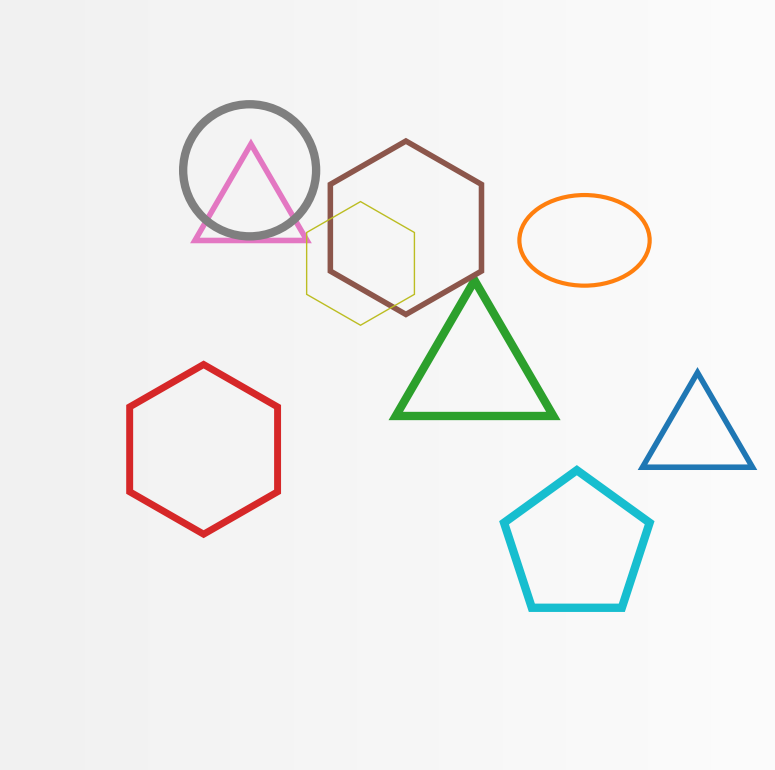[{"shape": "triangle", "thickness": 2, "radius": 0.41, "center": [0.9, 0.434]}, {"shape": "oval", "thickness": 1.5, "radius": 0.42, "center": [0.754, 0.688]}, {"shape": "triangle", "thickness": 3, "radius": 0.59, "center": [0.612, 0.518]}, {"shape": "hexagon", "thickness": 2.5, "radius": 0.55, "center": [0.263, 0.416]}, {"shape": "hexagon", "thickness": 2, "radius": 0.56, "center": [0.524, 0.704]}, {"shape": "triangle", "thickness": 2, "radius": 0.42, "center": [0.324, 0.729]}, {"shape": "circle", "thickness": 3, "radius": 0.43, "center": [0.322, 0.779]}, {"shape": "hexagon", "thickness": 0.5, "radius": 0.4, "center": [0.465, 0.658]}, {"shape": "pentagon", "thickness": 3, "radius": 0.49, "center": [0.744, 0.291]}]